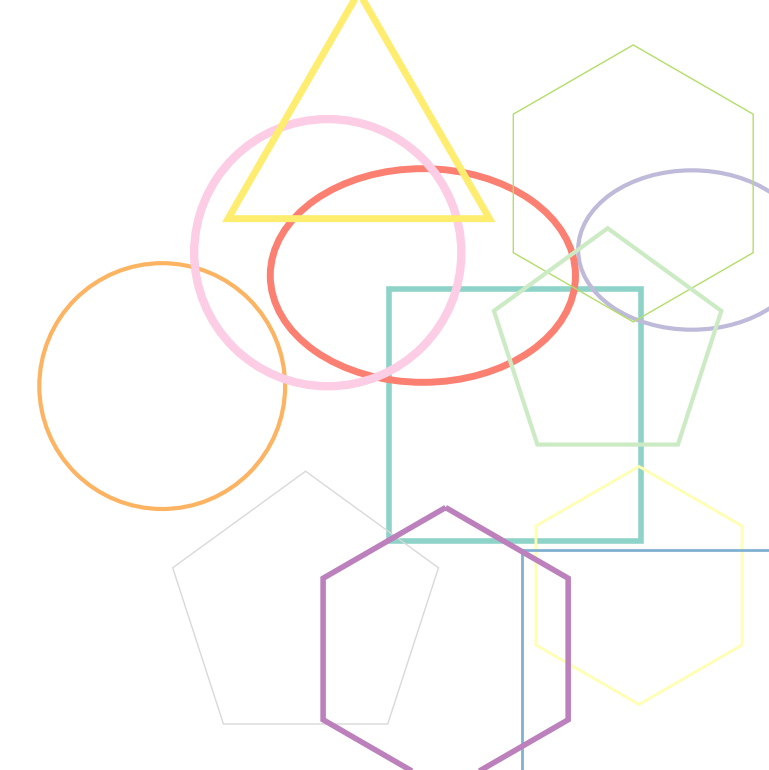[{"shape": "square", "thickness": 2, "radius": 0.82, "center": [0.669, 0.462]}, {"shape": "hexagon", "thickness": 1, "radius": 0.77, "center": [0.83, 0.24]}, {"shape": "oval", "thickness": 1.5, "radius": 0.74, "center": [0.899, 0.675]}, {"shape": "oval", "thickness": 2.5, "radius": 0.99, "center": [0.549, 0.642]}, {"shape": "square", "thickness": 1, "radius": 0.85, "center": [0.849, 0.115]}, {"shape": "circle", "thickness": 1.5, "radius": 0.8, "center": [0.211, 0.499]}, {"shape": "hexagon", "thickness": 0.5, "radius": 0.9, "center": [0.822, 0.762]}, {"shape": "circle", "thickness": 3, "radius": 0.87, "center": [0.426, 0.672]}, {"shape": "pentagon", "thickness": 0.5, "radius": 0.91, "center": [0.397, 0.207]}, {"shape": "hexagon", "thickness": 2, "radius": 0.92, "center": [0.579, 0.157]}, {"shape": "pentagon", "thickness": 1.5, "radius": 0.78, "center": [0.789, 0.548]}, {"shape": "triangle", "thickness": 2.5, "radius": 0.98, "center": [0.466, 0.814]}]